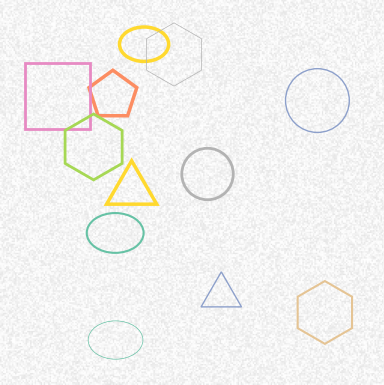[{"shape": "oval", "thickness": 0.5, "radius": 0.36, "center": [0.3, 0.117]}, {"shape": "oval", "thickness": 1.5, "radius": 0.37, "center": [0.299, 0.395]}, {"shape": "pentagon", "thickness": 2.5, "radius": 0.33, "center": [0.293, 0.752]}, {"shape": "circle", "thickness": 1, "radius": 0.41, "center": [0.824, 0.739]}, {"shape": "triangle", "thickness": 1, "radius": 0.3, "center": [0.575, 0.233]}, {"shape": "square", "thickness": 2, "radius": 0.42, "center": [0.148, 0.751]}, {"shape": "hexagon", "thickness": 2, "radius": 0.43, "center": [0.243, 0.618]}, {"shape": "triangle", "thickness": 2.5, "radius": 0.38, "center": [0.342, 0.507]}, {"shape": "oval", "thickness": 2.5, "radius": 0.32, "center": [0.374, 0.885]}, {"shape": "hexagon", "thickness": 1.5, "radius": 0.41, "center": [0.844, 0.188]}, {"shape": "circle", "thickness": 2, "radius": 0.33, "center": [0.539, 0.548]}, {"shape": "hexagon", "thickness": 0.5, "radius": 0.41, "center": [0.452, 0.859]}]